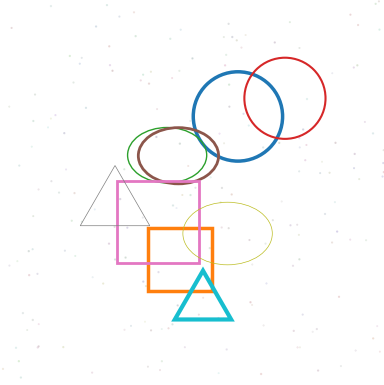[{"shape": "circle", "thickness": 2.5, "radius": 0.58, "center": [0.618, 0.698]}, {"shape": "square", "thickness": 2.5, "radius": 0.41, "center": [0.467, 0.327]}, {"shape": "oval", "thickness": 1, "radius": 0.51, "center": [0.434, 0.597]}, {"shape": "circle", "thickness": 1.5, "radius": 0.53, "center": [0.74, 0.745]}, {"shape": "oval", "thickness": 2, "radius": 0.52, "center": [0.463, 0.595]}, {"shape": "square", "thickness": 2, "radius": 0.53, "center": [0.41, 0.424]}, {"shape": "triangle", "thickness": 0.5, "radius": 0.52, "center": [0.299, 0.466]}, {"shape": "oval", "thickness": 0.5, "radius": 0.58, "center": [0.591, 0.393]}, {"shape": "triangle", "thickness": 3, "radius": 0.42, "center": [0.527, 0.212]}]